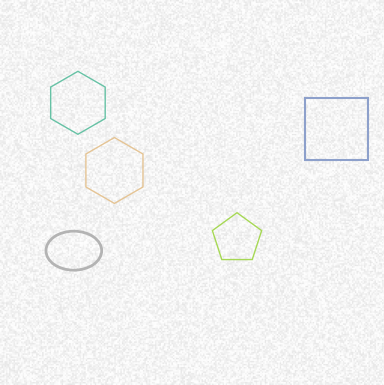[{"shape": "hexagon", "thickness": 1, "radius": 0.41, "center": [0.202, 0.733]}, {"shape": "square", "thickness": 1.5, "radius": 0.41, "center": [0.874, 0.665]}, {"shape": "pentagon", "thickness": 1, "radius": 0.34, "center": [0.616, 0.38]}, {"shape": "hexagon", "thickness": 1, "radius": 0.43, "center": [0.297, 0.557]}, {"shape": "oval", "thickness": 2, "radius": 0.36, "center": [0.192, 0.349]}]